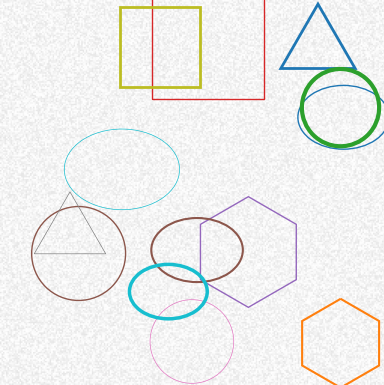[{"shape": "triangle", "thickness": 2, "radius": 0.56, "center": [0.826, 0.878]}, {"shape": "oval", "thickness": 1, "radius": 0.59, "center": [0.892, 0.695]}, {"shape": "hexagon", "thickness": 1.5, "radius": 0.58, "center": [0.885, 0.108]}, {"shape": "circle", "thickness": 3, "radius": 0.5, "center": [0.884, 0.72]}, {"shape": "square", "thickness": 1, "radius": 0.73, "center": [0.54, 0.888]}, {"shape": "hexagon", "thickness": 1, "radius": 0.72, "center": [0.645, 0.345]}, {"shape": "circle", "thickness": 1, "radius": 0.61, "center": [0.204, 0.342]}, {"shape": "oval", "thickness": 1.5, "radius": 0.59, "center": [0.512, 0.35]}, {"shape": "circle", "thickness": 0.5, "radius": 0.54, "center": [0.498, 0.113]}, {"shape": "triangle", "thickness": 0.5, "radius": 0.54, "center": [0.182, 0.394]}, {"shape": "square", "thickness": 2, "radius": 0.52, "center": [0.416, 0.878]}, {"shape": "oval", "thickness": 2.5, "radius": 0.51, "center": [0.437, 0.243]}, {"shape": "oval", "thickness": 0.5, "radius": 0.75, "center": [0.317, 0.56]}]